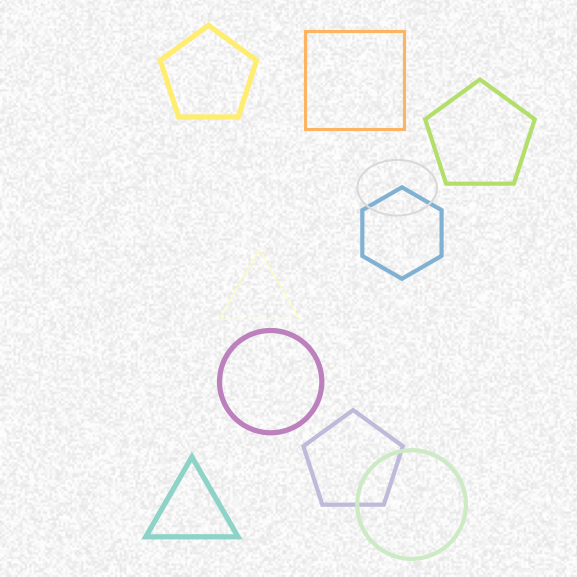[{"shape": "triangle", "thickness": 2.5, "radius": 0.46, "center": [0.332, 0.116]}, {"shape": "triangle", "thickness": 0.5, "radius": 0.4, "center": [0.449, 0.486]}, {"shape": "pentagon", "thickness": 2, "radius": 0.45, "center": [0.611, 0.198]}, {"shape": "hexagon", "thickness": 2, "radius": 0.4, "center": [0.696, 0.596]}, {"shape": "square", "thickness": 1.5, "radius": 0.42, "center": [0.614, 0.861]}, {"shape": "pentagon", "thickness": 2, "radius": 0.5, "center": [0.831, 0.762]}, {"shape": "oval", "thickness": 1, "radius": 0.34, "center": [0.688, 0.674]}, {"shape": "circle", "thickness": 2.5, "radius": 0.44, "center": [0.469, 0.338]}, {"shape": "circle", "thickness": 2, "radius": 0.47, "center": [0.713, 0.125]}, {"shape": "pentagon", "thickness": 2.5, "radius": 0.44, "center": [0.361, 0.868]}]